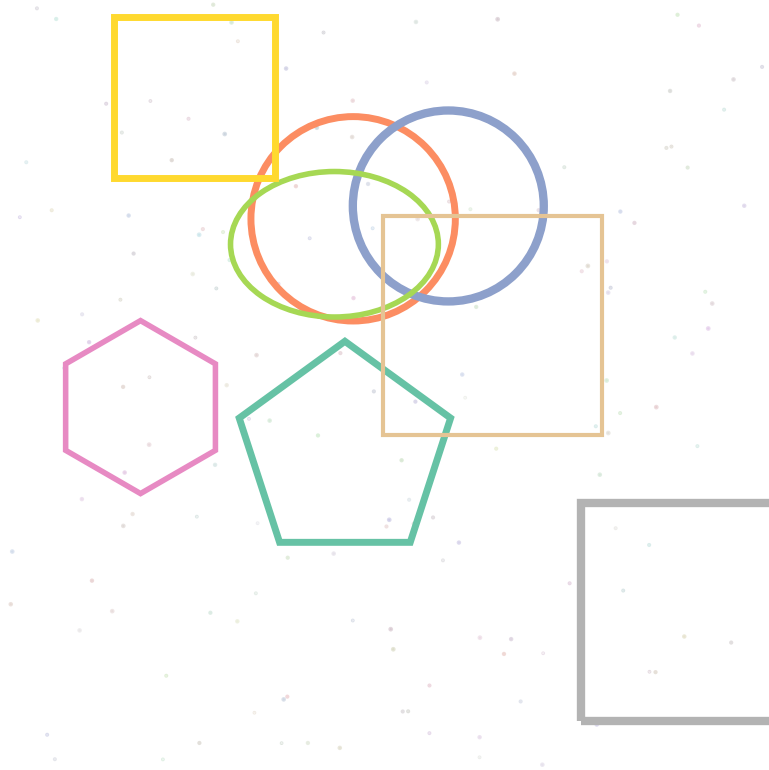[{"shape": "pentagon", "thickness": 2.5, "radius": 0.72, "center": [0.448, 0.412]}, {"shape": "circle", "thickness": 2.5, "radius": 0.66, "center": [0.459, 0.716]}, {"shape": "circle", "thickness": 3, "radius": 0.62, "center": [0.582, 0.733]}, {"shape": "hexagon", "thickness": 2, "radius": 0.56, "center": [0.183, 0.471]}, {"shape": "oval", "thickness": 2, "radius": 0.67, "center": [0.434, 0.683]}, {"shape": "square", "thickness": 2.5, "radius": 0.52, "center": [0.252, 0.873]}, {"shape": "square", "thickness": 1.5, "radius": 0.71, "center": [0.639, 0.578]}, {"shape": "square", "thickness": 3, "radius": 0.71, "center": [0.896, 0.205]}]